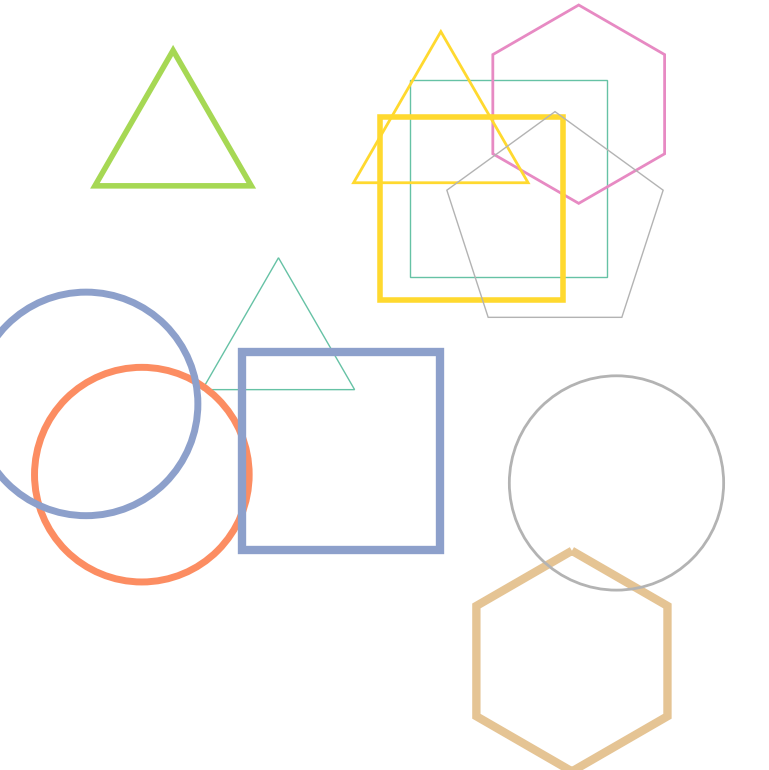[{"shape": "square", "thickness": 0.5, "radius": 0.64, "center": [0.66, 0.768]}, {"shape": "triangle", "thickness": 0.5, "radius": 0.57, "center": [0.362, 0.551]}, {"shape": "circle", "thickness": 2.5, "radius": 0.7, "center": [0.184, 0.384]}, {"shape": "square", "thickness": 3, "radius": 0.64, "center": [0.442, 0.414]}, {"shape": "circle", "thickness": 2.5, "radius": 0.73, "center": [0.112, 0.475]}, {"shape": "hexagon", "thickness": 1, "radius": 0.64, "center": [0.752, 0.865]}, {"shape": "triangle", "thickness": 2, "radius": 0.59, "center": [0.225, 0.817]}, {"shape": "square", "thickness": 2, "radius": 0.59, "center": [0.613, 0.729]}, {"shape": "triangle", "thickness": 1, "radius": 0.65, "center": [0.573, 0.828]}, {"shape": "hexagon", "thickness": 3, "radius": 0.72, "center": [0.743, 0.141]}, {"shape": "pentagon", "thickness": 0.5, "radius": 0.74, "center": [0.721, 0.707]}, {"shape": "circle", "thickness": 1, "radius": 0.7, "center": [0.801, 0.373]}]